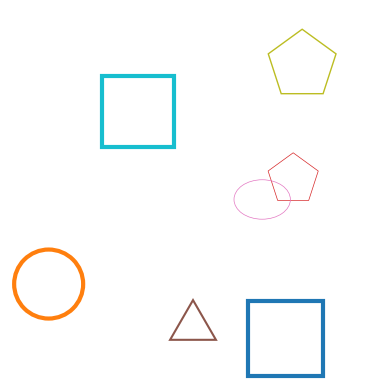[{"shape": "square", "thickness": 3, "radius": 0.49, "center": [0.743, 0.122]}, {"shape": "circle", "thickness": 3, "radius": 0.45, "center": [0.126, 0.262]}, {"shape": "pentagon", "thickness": 0.5, "radius": 0.34, "center": [0.761, 0.535]}, {"shape": "triangle", "thickness": 1.5, "radius": 0.34, "center": [0.501, 0.152]}, {"shape": "oval", "thickness": 0.5, "radius": 0.37, "center": [0.681, 0.482]}, {"shape": "pentagon", "thickness": 1, "radius": 0.46, "center": [0.785, 0.832]}, {"shape": "square", "thickness": 3, "radius": 0.47, "center": [0.359, 0.71]}]